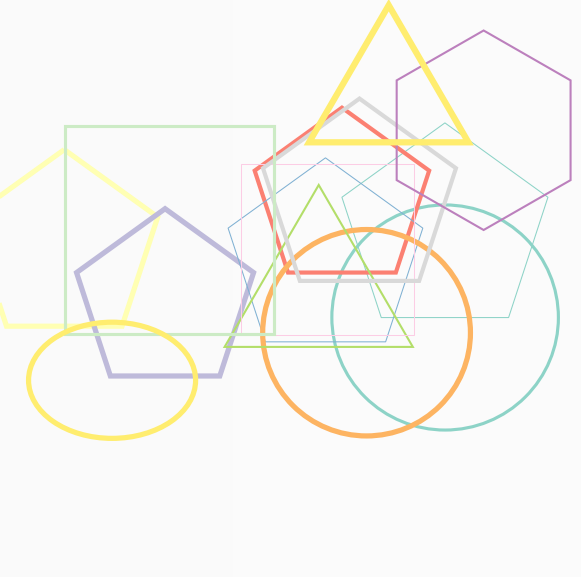[{"shape": "pentagon", "thickness": 0.5, "radius": 0.93, "center": [0.765, 0.6]}, {"shape": "circle", "thickness": 1.5, "radius": 0.97, "center": [0.766, 0.449]}, {"shape": "pentagon", "thickness": 2.5, "radius": 0.85, "center": [0.111, 0.571]}, {"shape": "pentagon", "thickness": 2.5, "radius": 0.8, "center": [0.284, 0.478]}, {"shape": "pentagon", "thickness": 2, "radius": 0.79, "center": [0.588, 0.655]}, {"shape": "pentagon", "thickness": 0.5, "radius": 0.88, "center": [0.56, 0.55]}, {"shape": "circle", "thickness": 2.5, "radius": 0.89, "center": [0.631, 0.423]}, {"shape": "triangle", "thickness": 1, "radius": 0.93, "center": [0.548, 0.492]}, {"shape": "square", "thickness": 0.5, "radius": 0.74, "center": [0.564, 0.567]}, {"shape": "pentagon", "thickness": 2, "radius": 0.87, "center": [0.618, 0.654]}, {"shape": "hexagon", "thickness": 1, "radius": 0.86, "center": [0.832, 0.774]}, {"shape": "square", "thickness": 1.5, "radius": 0.9, "center": [0.292, 0.6]}, {"shape": "oval", "thickness": 2.5, "radius": 0.72, "center": [0.193, 0.341]}, {"shape": "triangle", "thickness": 3, "radius": 0.79, "center": [0.669, 0.832]}]